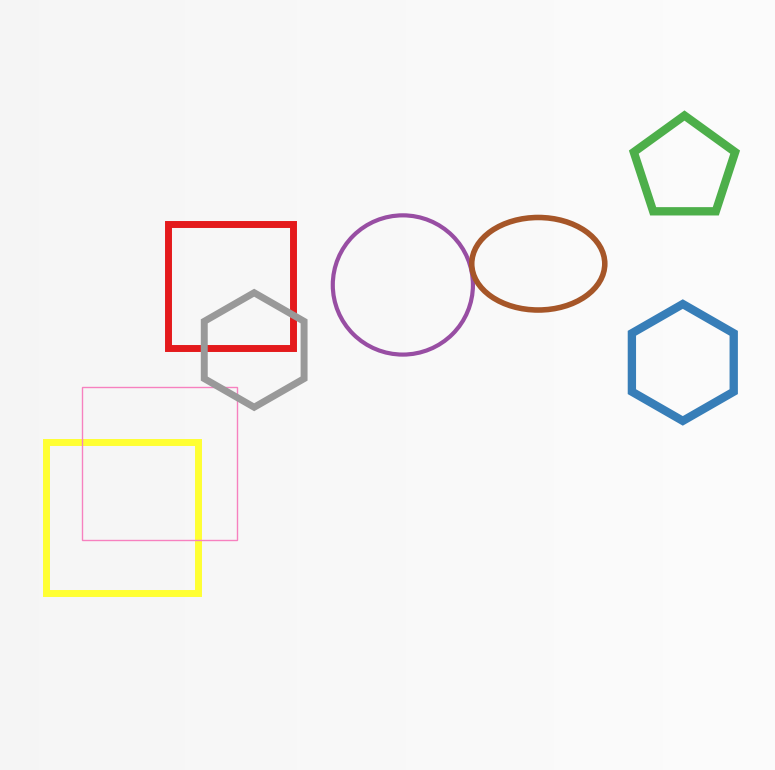[{"shape": "square", "thickness": 2.5, "radius": 0.4, "center": [0.298, 0.629]}, {"shape": "hexagon", "thickness": 3, "radius": 0.38, "center": [0.881, 0.529]}, {"shape": "pentagon", "thickness": 3, "radius": 0.34, "center": [0.883, 0.781]}, {"shape": "circle", "thickness": 1.5, "radius": 0.45, "center": [0.52, 0.63]}, {"shape": "square", "thickness": 2.5, "radius": 0.49, "center": [0.157, 0.328]}, {"shape": "oval", "thickness": 2, "radius": 0.43, "center": [0.695, 0.657]}, {"shape": "square", "thickness": 0.5, "radius": 0.5, "center": [0.206, 0.398]}, {"shape": "hexagon", "thickness": 2.5, "radius": 0.37, "center": [0.328, 0.545]}]